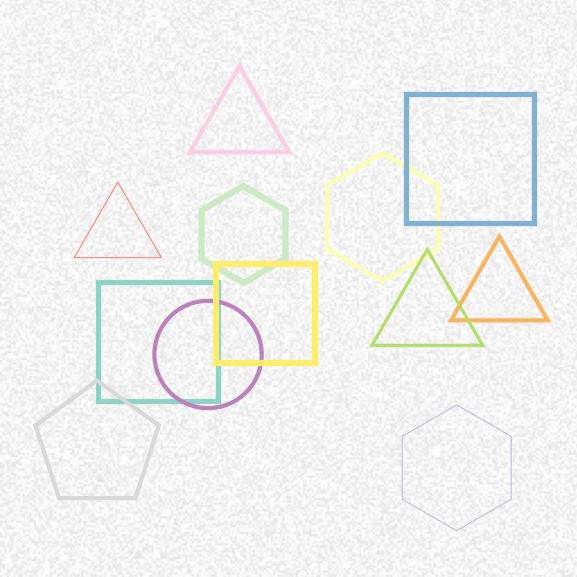[{"shape": "square", "thickness": 2.5, "radius": 0.52, "center": [0.274, 0.408]}, {"shape": "hexagon", "thickness": 2, "radius": 0.55, "center": [0.663, 0.623]}, {"shape": "hexagon", "thickness": 0.5, "radius": 0.54, "center": [0.791, 0.189]}, {"shape": "triangle", "thickness": 0.5, "radius": 0.44, "center": [0.204, 0.597]}, {"shape": "square", "thickness": 2.5, "radius": 0.56, "center": [0.814, 0.724]}, {"shape": "triangle", "thickness": 2, "radius": 0.48, "center": [0.865, 0.493]}, {"shape": "triangle", "thickness": 1.5, "radius": 0.55, "center": [0.74, 0.456]}, {"shape": "triangle", "thickness": 2, "radius": 0.5, "center": [0.415, 0.785]}, {"shape": "pentagon", "thickness": 2, "radius": 0.56, "center": [0.168, 0.228]}, {"shape": "circle", "thickness": 2, "radius": 0.46, "center": [0.36, 0.385]}, {"shape": "hexagon", "thickness": 3, "radius": 0.42, "center": [0.422, 0.593]}, {"shape": "square", "thickness": 3, "radius": 0.43, "center": [0.46, 0.456]}]